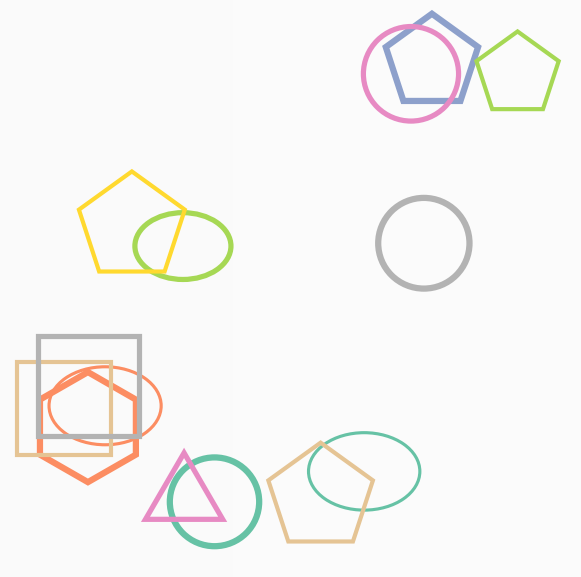[{"shape": "circle", "thickness": 3, "radius": 0.38, "center": [0.369, 0.13]}, {"shape": "oval", "thickness": 1.5, "radius": 0.48, "center": [0.627, 0.183]}, {"shape": "hexagon", "thickness": 3, "radius": 0.48, "center": [0.151, 0.26]}, {"shape": "oval", "thickness": 1.5, "radius": 0.48, "center": [0.181, 0.296]}, {"shape": "pentagon", "thickness": 3, "radius": 0.42, "center": [0.743, 0.892]}, {"shape": "triangle", "thickness": 2.5, "radius": 0.38, "center": [0.317, 0.138]}, {"shape": "circle", "thickness": 2.5, "radius": 0.41, "center": [0.707, 0.871]}, {"shape": "oval", "thickness": 2.5, "radius": 0.41, "center": [0.315, 0.573]}, {"shape": "pentagon", "thickness": 2, "radius": 0.37, "center": [0.89, 0.87]}, {"shape": "pentagon", "thickness": 2, "radius": 0.48, "center": [0.227, 0.606]}, {"shape": "pentagon", "thickness": 2, "radius": 0.47, "center": [0.552, 0.138]}, {"shape": "square", "thickness": 2, "radius": 0.4, "center": [0.11, 0.292]}, {"shape": "circle", "thickness": 3, "radius": 0.39, "center": [0.729, 0.578]}, {"shape": "square", "thickness": 2.5, "radius": 0.43, "center": [0.152, 0.331]}]